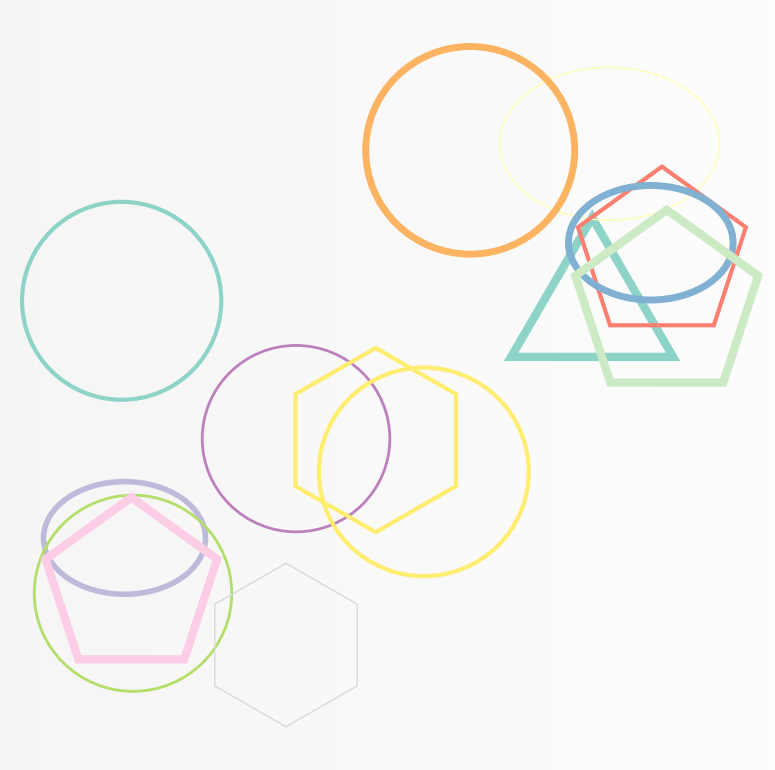[{"shape": "triangle", "thickness": 3, "radius": 0.6, "center": [0.764, 0.597]}, {"shape": "circle", "thickness": 1.5, "radius": 0.64, "center": [0.157, 0.609]}, {"shape": "oval", "thickness": 0.5, "radius": 0.71, "center": [0.786, 0.813]}, {"shape": "oval", "thickness": 2, "radius": 0.52, "center": [0.161, 0.301]}, {"shape": "pentagon", "thickness": 1.5, "radius": 0.57, "center": [0.854, 0.67]}, {"shape": "oval", "thickness": 2.5, "radius": 0.53, "center": [0.84, 0.685]}, {"shape": "circle", "thickness": 2.5, "radius": 0.67, "center": [0.607, 0.805]}, {"shape": "circle", "thickness": 1, "radius": 0.64, "center": [0.172, 0.23]}, {"shape": "pentagon", "thickness": 3, "radius": 0.58, "center": [0.169, 0.238]}, {"shape": "hexagon", "thickness": 0.5, "radius": 0.53, "center": [0.369, 0.162]}, {"shape": "circle", "thickness": 1, "radius": 0.61, "center": [0.382, 0.43]}, {"shape": "pentagon", "thickness": 3, "radius": 0.62, "center": [0.86, 0.603]}, {"shape": "circle", "thickness": 1.5, "radius": 0.68, "center": [0.547, 0.387]}, {"shape": "hexagon", "thickness": 1.5, "radius": 0.6, "center": [0.485, 0.428]}]